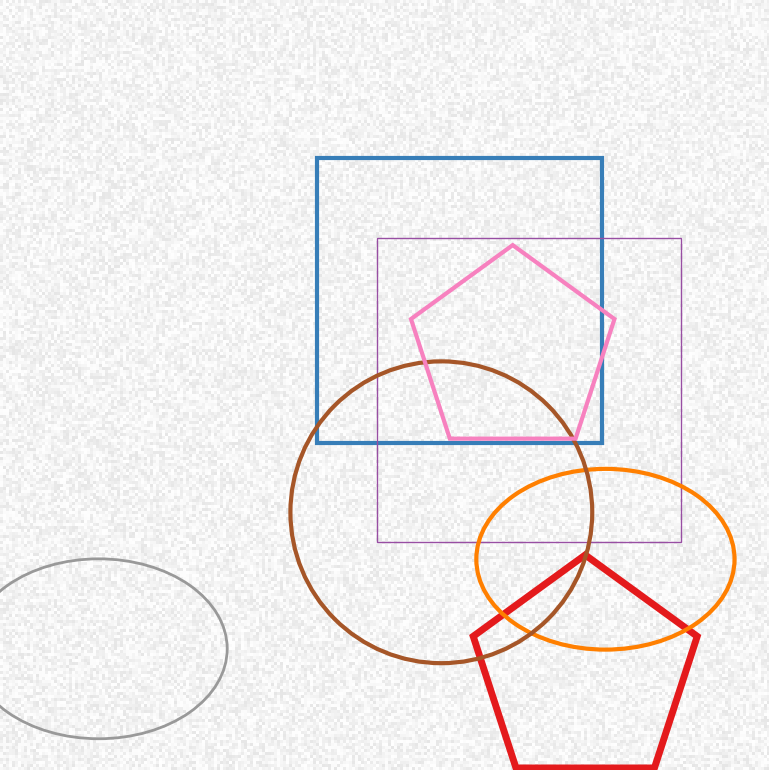[{"shape": "pentagon", "thickness": 2.5, "radius": 0.76, "center": [0.76, 0.126]}, {"shape": "square", "thickness": 1.5, "radius": 0.93, "center": [0.597, 0.61]}, {"shape": "square", "thickness": 0.5, "radius": 0.99, "center": [0.687, 0.494]}, {"shape": "oval", "thickness": 1.5, "radius": 0.84, "center": [0.786, 0.274]}, {"shape": "circle", "thickness": 1.5, "radius": 0.98, "center": [0.573, 0.335]}, {"shape": "pentagon", "thickness": 1.5, "radius": 0.69, "center": [0.666, 0.543]}, {"shape": "oval", "thickness": 1, "radius": 0.83, "center": [0.128, 0.157]}]